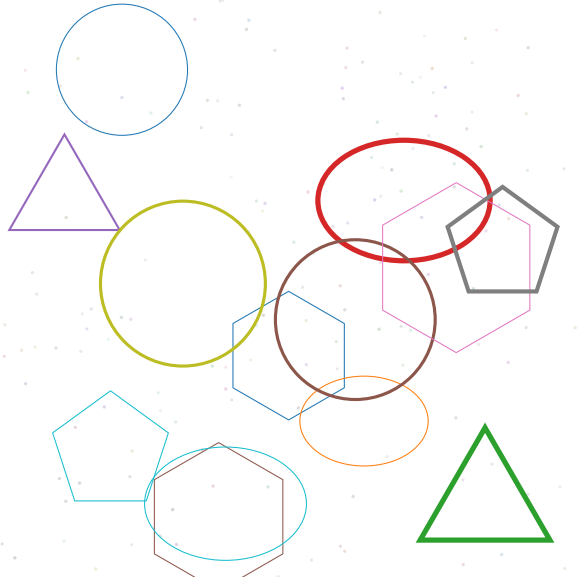[{"shape": "hexagon", "thickness": 0.5, "radius": 0.56, "center": [0.5, 0.383]}, {"shape": "circle", "thickness": 0.5, "radius": 0.57, "center": [0.211, 0.878]}, {"shape": "oval", "thickness": 0.5, "radius": 0.56, "center": [0.63, 0.27]}, {"shape": "triangle", "thickness": 2.5, "radius": 0.65, "center": [0.84, 0.129]}, {"shape": "oval", "thickness": 2.5, "radius": 0.75, "center": [0.7, 0.652]}, {"shape": "triangle", "thickness": 1, "radius": 0.55, "center": [0.112, 0.656]}, {"shape": "hexagon", "thickness": 0.5, "radius": 0.64, "center": [0.379, 0.104]}, {"shape": "circle", "thickness": 1.5, "radius": 0.69, "center": [0.615, 0.446]}, {"shape": "hexagon", "thickness": 0.5, "radius": 0.74, "center": [0.79, 0.536]}, {"shape": "pentagon", "thickness": 2, "radius": 0.5, "center": [0.87, 0.575]}, {"shape": "circle", "thickness": 1.5, "radius": 0.71, "center": [0.317, 0.508]}, {"shape": "oval", "thickness": 0.5, "radius": 0.7, "center": [0.39, 0.127]}, {"shape": "pentagon", "thickness": 0.5, "radius": 0.53, "center": [0.191, 0.217]}]